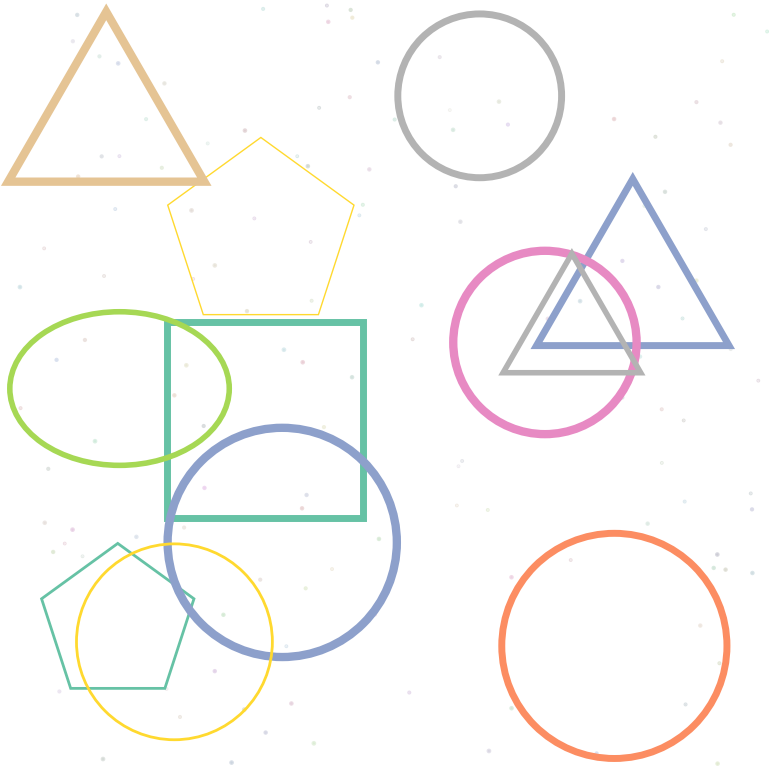[{"shape": "pentagon", "thickness": 1, "radius": 0.52, "center": [0.153, 0.19]}, {"shape": "square", "thickness": 2.5, "radius": 0.64, "center": [0.344, 0.455]}, {"shape": "circle", "thickness": 2.5, "radius": 0.73, "center": [0.798, 0.161]}, {"shape": "triangle", "thickness": 2.5, "radius": 0.72, "center": [0.822, 0.623]}, {"shape": "circle", "thickness": 3, "radius": 0.74, "center": [0.367, 0.296]}, {"shape": "circle", "thickness": 3, "radius": 0.6, "center": [0.708, 0.555]}, {"shape": "oval", "thickness": 2, "radius": 0.71, "center": [0.155, 0.495]}, {"shape": "pentagon", "thickness": 0.5, "radius": 0.64, "center": [0.339, 0.694]}, {"shape": "circle", "thickness": 1, "radius": 0.64, "center": [0.227, 0.166]}, {"shape": "triangle", "thickness": 3, "radius": 0.74, "center": [0.138, 0.838]}, {"shape": "triangle", "thickness": 2, "radius": 0.52, "center": [0.743, 0.568]}, {"shape": "circle", "thickness": 2.5, "radius": 0.53, "center": [0.623, 0.876]}]